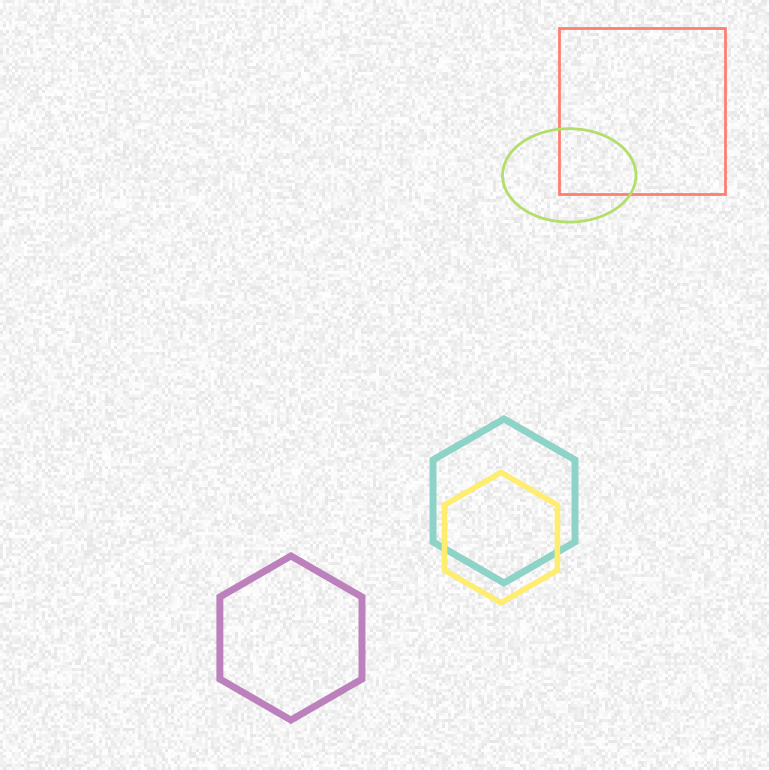[{"shape": "hexagon", "thickness": 2.5, "radius": 0.53, "center": [0.655, 0.349]}, {"shape": "square", "thickness": 1, "radius": 0.54, "center": [0.834, 0.855]}, {"shape": "oval", "thickness": 1, "radius": 0.43, "center": [0.739, 0.772]}, {"shape": "hexagon", "thickness": 2.5, "radius": 0.53, "center": [0.378, 0.171]}, {"shape": "hexagon", "thickness": 2, "radius": 0.42, "center": [0.651, 0.302]}]